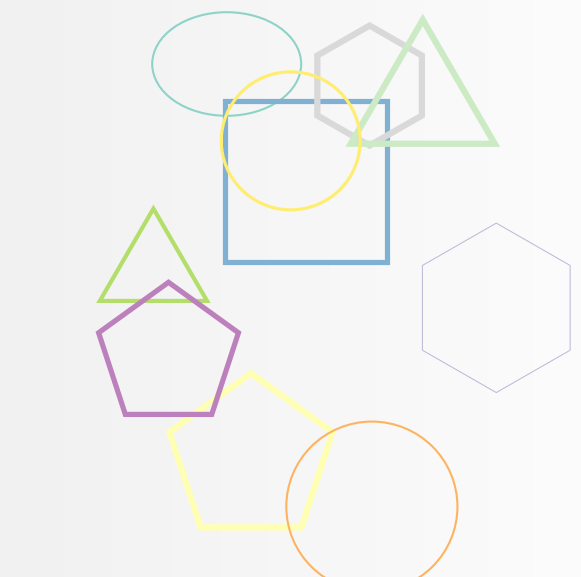[{"shape": "oval", "thickness": 1, "radius": 0.64, "center": [0.39, 0.888]}, {"shape": "pentagon", "thickness": 3, "radius": 0.74, "center": [0.432, 0.205]}, {"shape": "hexagon", "thickness": 0.5, "radius": 0.73, "center": [0.854, 0.466]}, {"shape": "square", "thickness": 2.5, "radius": 0.7, "center": [0.527, 0.685]}, {"shape": "circle", "thickness": 1, "radius": 0.74, "center": [0.64, 0.122]}, {"shape": "triangle", "thickness": 2, "radius": 0.53, "center": [0.264, 0.531]}, {"shape": "hexagon", "thickness": 3, "radius": 0.52, "center": [0.636, 0.851]}, {"shape": "pentagon", "thickness": 2.5, "radius": 0.63, "center": [0.29, 0.384]}, {"shape": "triangle", "thickness": 3, "radius": 0.72, "center": [0.727, 0.822]}, {"shape": "circle", "thickness": 1.5, "radius": 0.6, "center": [0.5, 0.755]}]